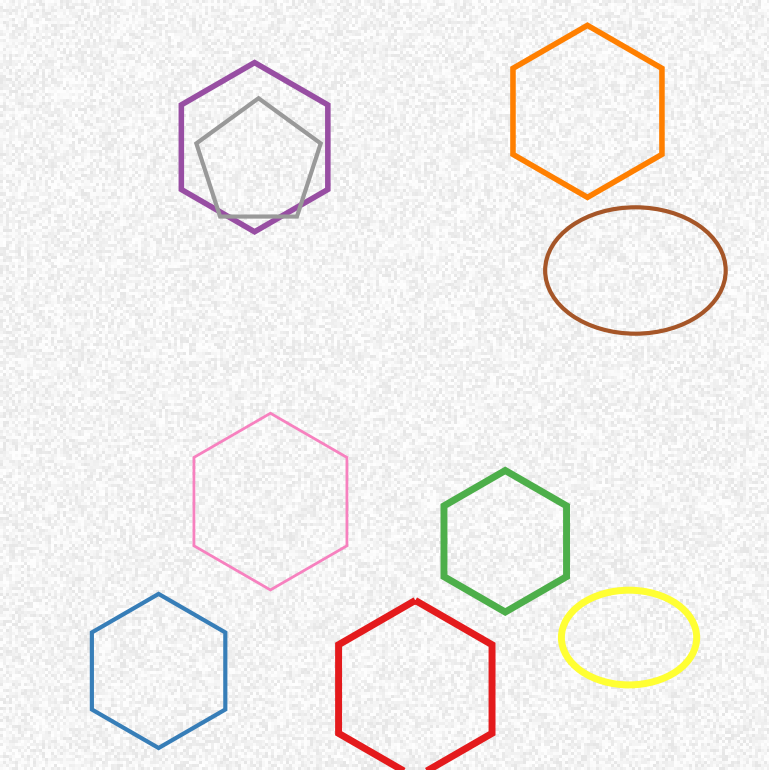[{"shape": "hexagon", "thickness": 2.5, "radius": 0.58, "center": [0.539, 0.105]}, {"shape": "hexagon", "thickness": 1.5, "radius": 0.5, "center": [0.206, 0.129]}, {"shape": "hexagon", "thickness": 2.5, "radius": 0.46, "center": [0.656, 0.297]}, {"shape": "hexagon", "thickness": 2, "radius": 0.55, "center": [0.331, 0.809]}, {"shape": "hexagon", "thickness": 2, "radius": 0.56, "center": [0.763, 0.855]}, {"shape": "oval", "thickness": 2.5, "radius": 0.44, "center": [0.817, 0.172]}, {"shape": "oval", "thickness": 1.5, "radius": 0.59, "center": [0.825, 0.649]}, {"shape": "hexagon", "thickness": 1, "radius": 0.57, "center": [0.351, 0.349]}, {"shape": "pentagon", "thickness": 1.5, "radius": 0.42, "center": [0.336, 0.787]}]